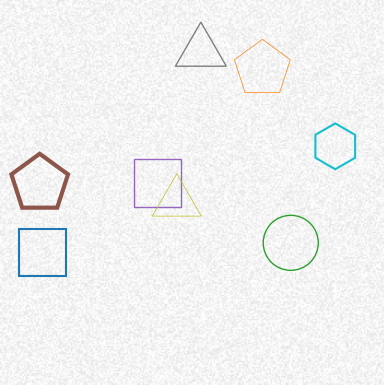[{"shape": "square", "thickness": 1.5, "radius": 0.31, "center": [0.11, 0.344]}, {"shape": "pentagon", "thickness": 0.5, "radius": 0.38, "center": [0.681, 0.821]}, {"shape": "circle", "thickness": 1, "radius": 0.36, "center": [0.755, 0.369]}, {"shape": "square", "thickness": 1, "radius": 0.31, "center": [0.409, 0.524]}, {"shape": "pentagon", "thickness": 3, "radius": 0.39, "center": [0.103, 0.523]}, {"shape": "triangle", "thickness": 1, "radius": 0.38, "center": [0.522, 0.866]}, {"shape": "triangle", "thickness": 0.5, "radius": 0.37, "center": [0.459, 0.475]}, {"shape": "hexagon", "thickness": 1.5, "radius": 0.3, "center": [0.871, 0.62]}]